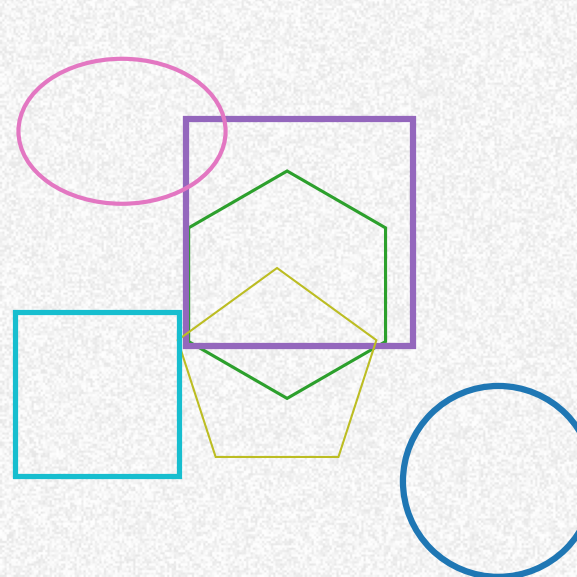[{"shape": "circle", "thickness": 3, "radius": 0.83, "center": [0.863, 0.166]}, {"shape": "hexagon", "thickness": 1.5, "radius": 0.98, "center": [0.497, 0.506]}, {"shape": "square", "thickness": 3, "radius": 0.98, "center": [0.519, 0.596]}, {"shape": "oval", "thickness": 2, "radius": 0.9, "center": [0.211, 0.772]}, {"shape": "pentagon", "thickness": 1, "radius": 0.9, "center": [0.48, 0.354]}, {"shape": "square", "thickness": 2.5, "radius": 0.71, "center": [0.168, 0.317]}]